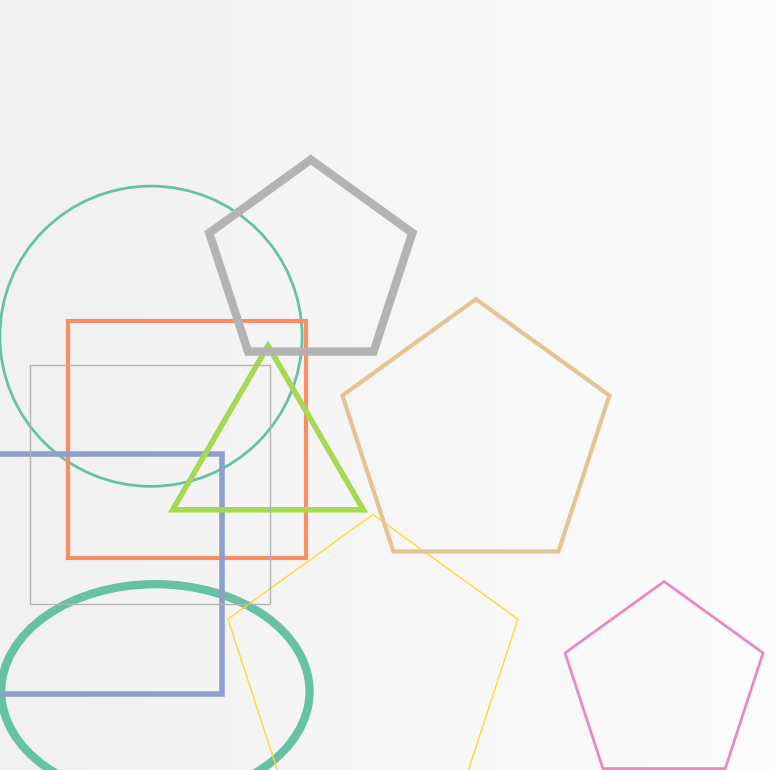[{"shape": "circle", "thickness": 1, "radius": 0.97, "center": [0.195, 0.563]}, {"shape": "oval", "thickness": 3, "radius": 0.99, "center": [0.2, 0.102]}, {"shape": "square", "thickness": 1.5, "radius": 0.77, "center": [0.241, 0.43]}, {"shape": "square", "thickness": 2, "radius": 0.78, "center": [0.131, 0.255]}, {"shape": "pentagon", "thickness": 1, "radius": 0.67, "center": [0.857, 0.111]}, {"shape": "triangle", "thickness": 2, "radius": 0.71, "center": [0.346, 0.409]}, {"shape": "pentagon", "thickness": 0.5, "radius": 0.98, "center": [0.481, 0.135]}, {"shape": "pentagon", "thickness": 1.5, "radius": 0.91, "center": [0.614, 0.43]}, {"shape": "square", "thickness": 0.5, "radius": 0.78, "center": [0.194, 0.371]}, {"shape": "pentagon", "thickness": 3, "radius": 0.69, "center": [0.401, 0.655]}]